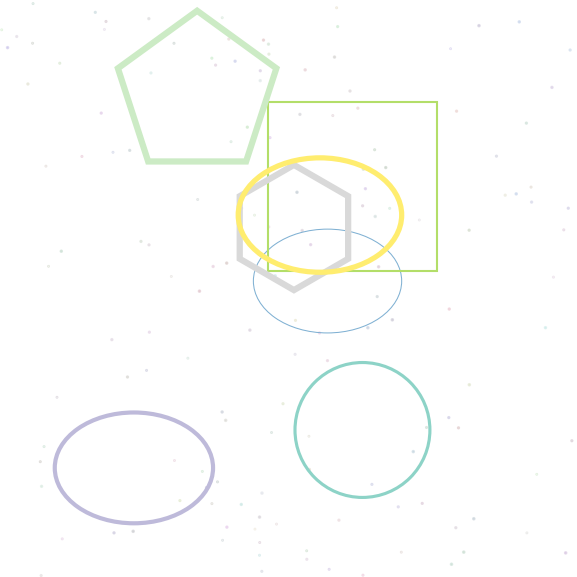[{"shape": "circle", "thickness": 1.5, "radius": 0.58, "center": [0.628, 0.255]}, {"shape": "oval", "thickness": 2, "radius": 0.69, "center": [0.232, 0.189]}, {"shape": "oval", "thickness": 0.5, "radius": 0.64, "center": [0.567, 0.512]}, {"shape": "square", "thickness": 1, "radius": 0.73, "center": [0.61, 0.676]}, {"shape": "hexagon", "thickness": 3, "radius": 0.54, "center": [0.509, 0.605]}, {"shape": "pentagon", "thickness": 3, "radius": 0.72, "center": [0.341, 0.836]}, {"shape": "oval", "thickness": 2.5, "radius": 0.71, "center": [0.554, 0.627]}]